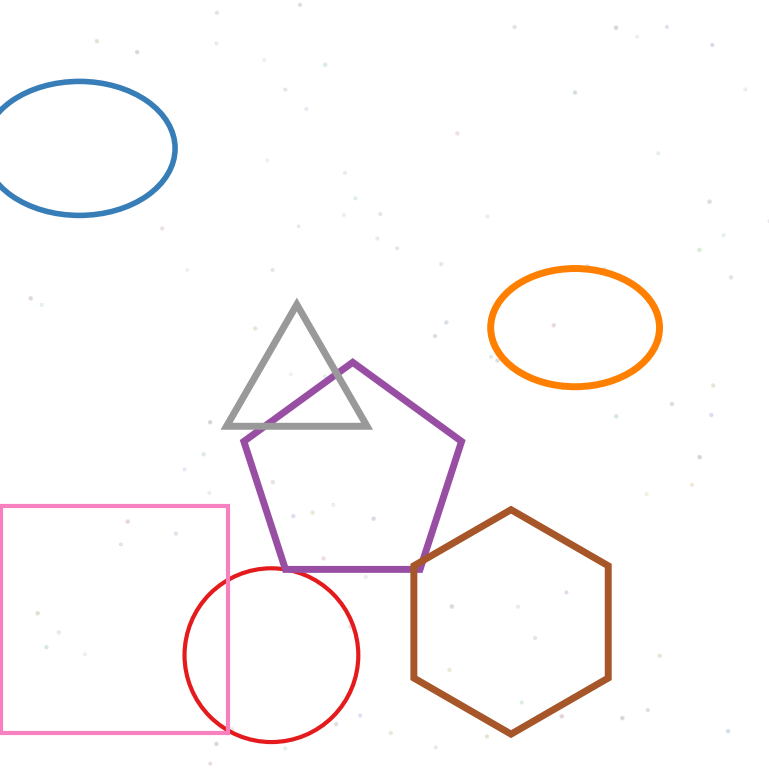[{"shape": "circle", "thickness": 1.5, "radius": 0.56, "center": [0.352, 0.149]}, {"shape": "oval", "thickness": 2, "radius": 0.62, "center": [0.103, 0.807]}, {"shape": "pentagon", "thickness": 2.5, "radius": 0.74, "center": [0.458, 0.381]}, {"shape": "oval", "thickness": 2.5, "radius": 0.55, "center": [0.747, 0.575]}, {"shape": "hexagon", "thickness": 2.5, "radius": 0.73, "center": [0.664, 0.192]}, {"shape": "square", "thickness": 1.5, "radius": 0.74, "center": [0.149, 0.196]}, {"shape": "triangle", "thickness": 2.5, "radius": 0.53, "center": [0.385, 0.499]}]